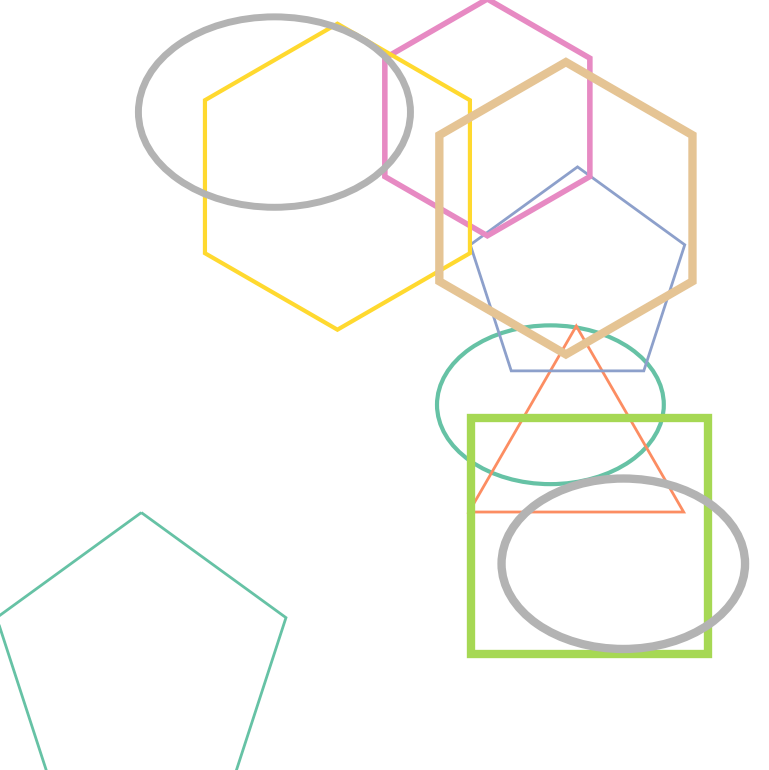[{"shape": "oval", "thickness": 1.5, "radius": 0.74, "center": [0.715, 0.474]}, {"shape": "pentagon", "thickness": 1, "radius": 0.99, "center": [0.184, 0.137]}, {"shape": "triangle", "thickness": 1, "radius": 0.81, "center": [0.748, 0.416]}, {"shape": "pentagon", "thickness": 1, "radius": 0.73, "center": [0.75, 0.637]}, {"shape": "hexagon", "thickness": 2, "radius": 0.77, "center": [0.633, 0.848]}, {"shape": "square", "thickness": 3, "radius": 0.77, "center": [0.766, 0.304]}, {"shape": "hexagon", "thickness": 1.5, "radius": 0.99, "center": [0.438, 0.771]}, {"shape": "hexagon", "thickness": 3, "radius": 0.95, "center": [0.735, 0.73]}, {"shape": "oval", "thickness": 2.5, "radius": 0.88, "center": [0.356, 0.854]}, {"shape": "oval", "thickness": 3, "radius": 0.79, "center": [0.809, 0.268]}]